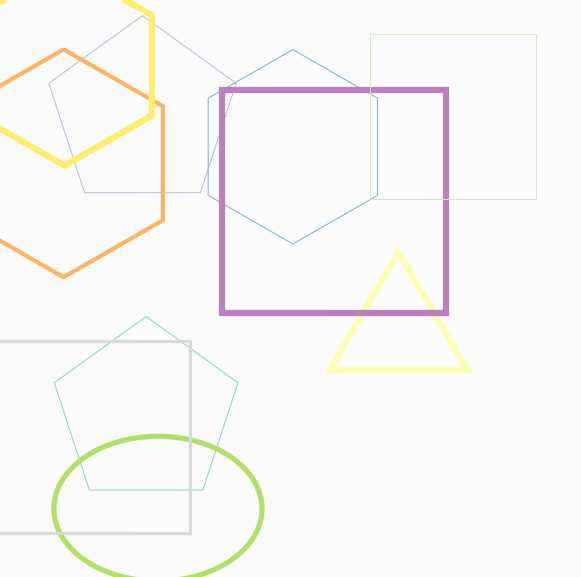[{"shape": "pentagon", "thickness": 0.5, "radius": 0.83, "center": [0.251, 0.285]}, {"shape": "triangle", "thickness": 3, "radius": 0.68, "center": [0.685, 0.427]}, {"shape": "pentagon", "thickness": 0.5, "radius": 0.85, "center": [0.245, 0.802]}, {"shape": "hexagon", "thickness": 0.5, "radius": 0.84, "center": [0.504, 0.745]}, {"shape": "hexagon", "thickness": 2, "radius": 0.99, "center": [0.109, 0.716]}, {"shape": "oval", "thickness": 2.5, "radius": 0.9, "center": [0.272, 0.118]}, {"shape": "square", "thickness": 1.5, "radius": 0.83, "center": [0.161, 0.242]}, {"shape": "square", "thickness": 3, "radius": 0.96, "center": [0.575, 0.65]}, {"shape": "square", "thickness": 0.5, "radius": 0.71, "center": [0.78, 0.798]}, {"shape": "hexagon", "thickness": 3, "radius": 0.87, "center": [0.111, 0.886]}]